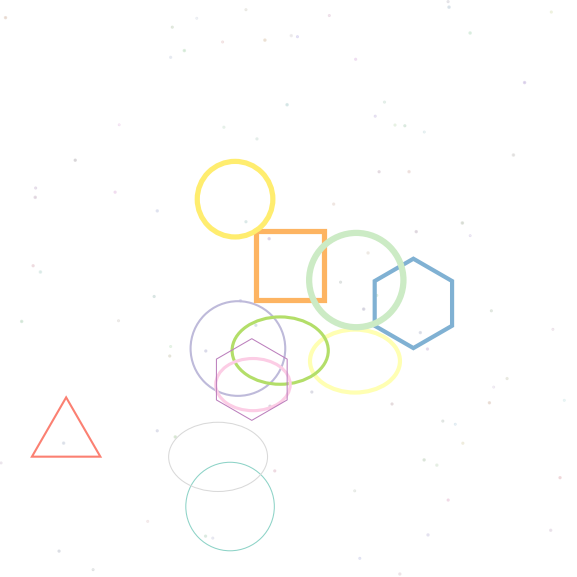[{"shape": "circle", "thickness": 0.5, "radius": 0.38, "center": [0.398, 0.122]}, {"shape": "oval", "thickness": 2, "radius": 0.39, "center": [0.615, 0.374]}, {"shape": "circle", "thickness": 1, "radius": 0.41, "center": [0.412, 0.396]}, {"shape": "triangle", "thickness": 1, "radius": 0.34, "center": [0.115, 0.243]}, {"shape": "hexagon", "thickness": 2, "radius": 0.39, "center": [0.716, 0.474]}, {"shape": "square", "thickness": 2.5, "radius": 0.3, "center": [0.503, 0.539]}, {"shape": "oval", "thickness": 1.5, "radius": 0.42, "center": [0.485, 0.392]}, {"shape": "oval", "thickness": 1.5, "radius": 0.32, "center": [0.438, 0.333]}, {"shape": "oval", "thickness": 0.5, "radius": 0.43, "center": [0.378, 0.208]}, {"shape": "hexagon", "thickness": 0.5, "radius": 0.35, "center": [0.436, 0.342]}, {"shape": "circle", "thickness": 3, "radius": 0.41, "center": [0.617, 0.514]}, {"shape": "circle", "thickness": 2.5, "radius": 0.33, "center": [0.407, 0.654]}]